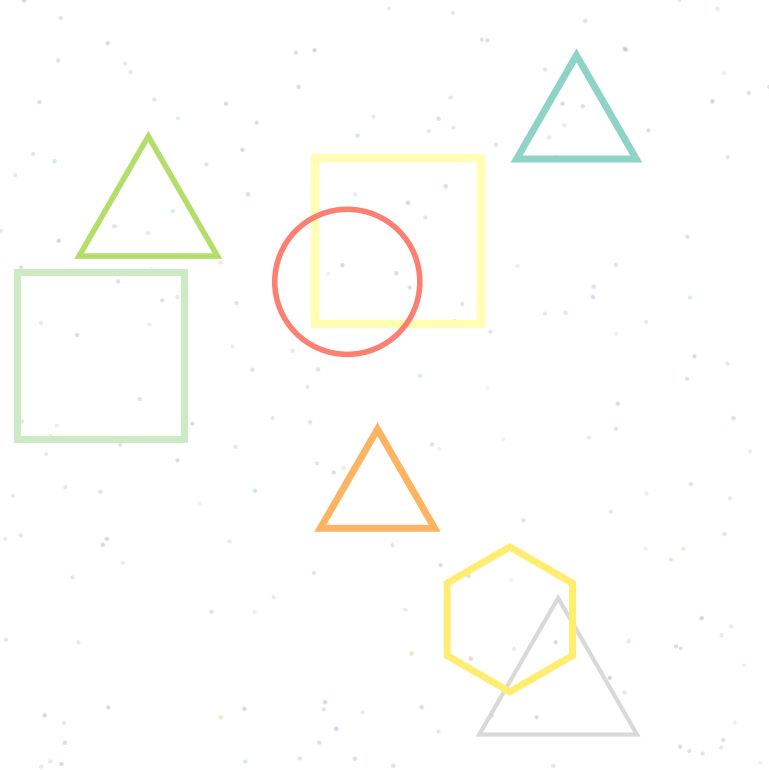[{"shape": "triangle", "thickness": 2.5, "radius": 0.45, "center": [0.749, 0.838]}, {"shape": "square", "thickness": 3, "radius": 0.54, "center": [0.517, 0.686]}, {"shape": "circle", "thickness": 2, "radius": 0.47, "center": [0.451, 0.634]}, {"shape": "triangle", "thickness": 2.5, "radius": 0.43, "center": [0.49, 0.357]}, {"shape": "triangle", "thickness": 2, "radius": 0.52, "center": [0.193, 0.719]}, {"shape": "triangle", "thickness": 1.5, "radius": 0.59, "center": [0.725, 0.105]}, {"shape": "square", "thickness": 2.5, "radius": 0.54, "center": [0.131, 0.539]}, {"shape": "hexagon", "thickness": 2.5, "radius": 0.47, "center": [0.662, 0.196]}]